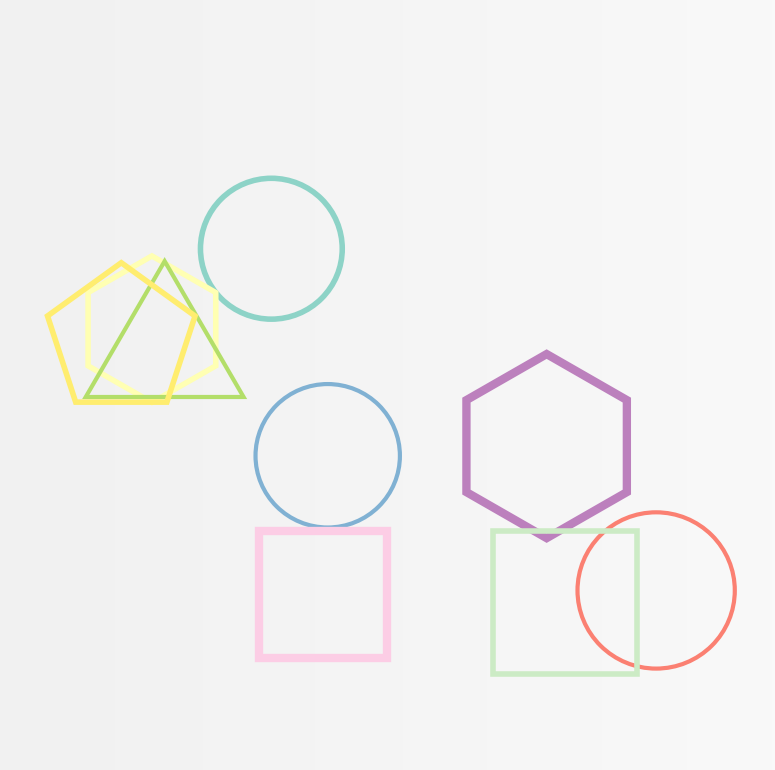[{"shape": "circle", "thickness": 2, "radius": 0.46, "center": [0.35, 0.677]}, {"shape": "hexagon", "thickness": 2, "radius": 0.48, "center": [0.196, 0.572]}, {"shape": "circle", "thickness": 1.5, "radius": 0.51, "center": [0.847, 0.233]}, {"shape": "circle", "thickness": 1.5, "radius": 0.47, "center": [0.423, 0.408]}, {"shape": "triangle", "thickness": 1.5, "radius": 0.59, "center": [0.212, 0.543]}, {"shape": "square", "thickness": 3, "radius": 0.41, "center": [0.417, 0.228]}, {"shape": "hexagon", "thickness": 3, "radius": 0.6, "center": [0.705, 0.421]}, {"shape": "square", "thickness": 2, "radius": 0.46, "center": [0.729, 0.218]}, {"shape": "pentagon", "thickness": 2, "radius": 0.5, "center": [0.156, 0.559]}]